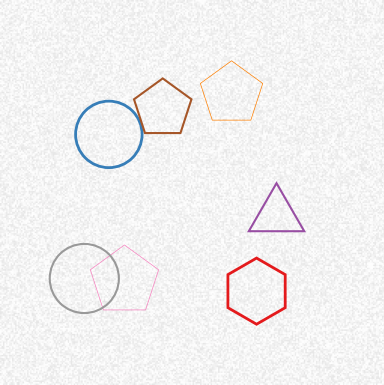[{"shape": "hexagon", "thickness": 2, "radius": 0.43, "center": [0.666, 0.244]}, {"shape": "circle", "thickness": 2, "radius": 0.43, "center": [0.283, 0.651]}, {"shape": "triangle", "thickness": 1.5, "radius": 0.42, "center": [0.718, 0.441]}, {"shape": "pentagon", "thickness": 0.5, "radius": 0.43, "center": [0.601, 0.757]}, {"shape": "pentagon", "thickness": 1.5, "radius": 0.39, "center": [0.423, 0.718]}, {"shape": "pentagon", "thickness": 0.5, "radius": 0.47, "center": [0.323, 0.27]}, {"shape": "circle", "thickness": 1.5, "radius": 0.45, "center": [0.219, 0.277]}]